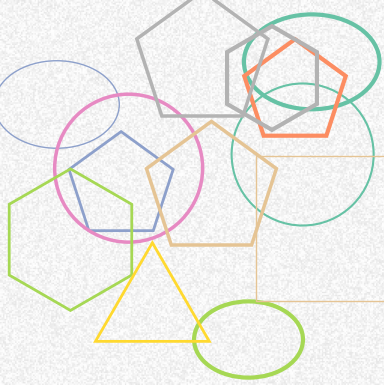[{"shape": "oval", "thickness": 3, "radius": 0.88, "center": [0.81, 0.839]}, {"shape": "circle", "thickness": 1.5, "radius": 0.92, "center": [0.786, 0.599]}, {"shape": "pentagon", "thickness": 3, "radius": 0.69, "center": [0.766, 0.76]}, {"shape": "oval", "thickness": 1, "radius": 0.81, "center": [0.147, 0.729]}, {"shape": "pentagon", "thickness": 2, "radius": 0.71, "center": [0.314, 0.516]}, {"shape": "circle", "thickness": 2.5, "radius": 0.96, "center": [0.334, 0.563]}, {"shape": "oval", "thickness": 3, "radius": 0.71, "center": [0.646, 0.118]}, {"shape": "hexagon", "thickness": 2, "radius": 0.92, "center": [0.183, 0.377]}, {"shape": "triangle", "thickness": 2, "radius": 0.85, "center": [0.396, 0.199]}, {"shape": "square", "thickness": 1, "radius": 0.94, "center": [0.854, 0.407]}, {"shape": "pentagon", "thickness": 2.5, "radius": 0.89, "center": [0.549, 0.507]}, {"shape": "hexagon", "thickness": 3, "radius": 0.67, "center": [0.706, 0.797]}, {"shape": "pentagon", "thickness": 2.5, "radius": 0.9, "center": [0.526, 0.844]}]